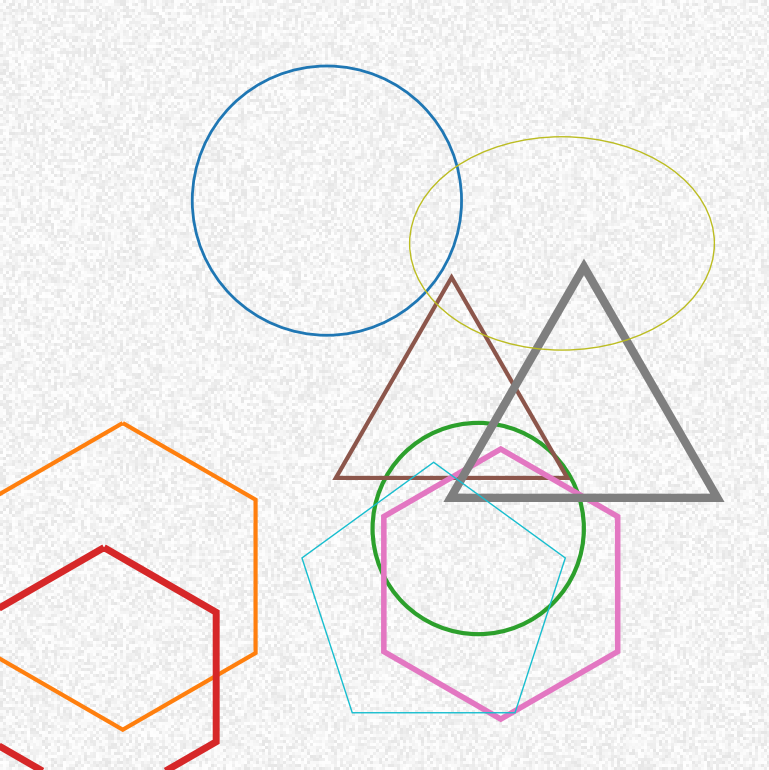[{"shape": "circle", "thickness": 1, "radius": 0.87, "center": [0.425, 0.739]}, {"shape": "hexagon", "thickness": 1.5, "radius": 1.0, "center": [0.159, 0.251]}, {"shape": "circle", "thickness": 1.5, "radius": 0.69, "center": [0.621, 0.314]}, {"shape": "hexagon", "thickness": 2.5, "radius": 0.84, "center": [0.135, 0.121]}, {"shape": "triangle", "thickness": 1.5, "radius": 0.87, "center": [0.587, 0.466]}, {"shape": "hexagon", "thickness": 2, "radius": 0.88, "center": [0.65, 0.241]}, {"shape": "triangle", "thickness": 3, "radius": 1.0, "center": [0.758, 0.453]}, {"shape": "oval", "thickness": 0.5, "radius": 0.99, "center": [0.73, 0.684]}, {"shape": "pentagon", "thickness": 0.5, "radius": 0.9, "center": [0.563, 0.22]}]